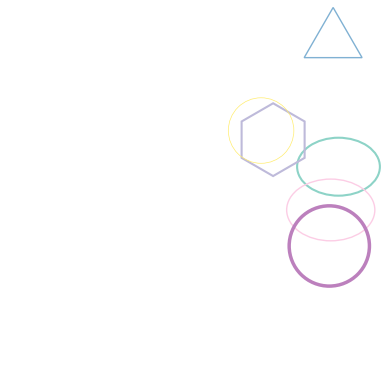[{"shape": "oval", "thickness": 1.5, "radius": 0.54, "center": [0.879, 0.567]}, {"shape": "hexagon", "thickness": 1.5, "radius": 0.47, "center": [0.709, 0.637]}, {"shape": "triangle", "thickness": 1, "radius": 0.43, "center": [0.865, 0.894]}, {"shape": "oval", "thickness": 1, "radius": 0.57, "center": [0.859, 0.455]}, {"shape": "circle", "thickness": 2.5, "radius": 0.52, "center": [0.855, 0.361]}, {"shape": "circle", "thickness": 0.5, "radius": 0.43, "center": [0.678, 0.661]}]